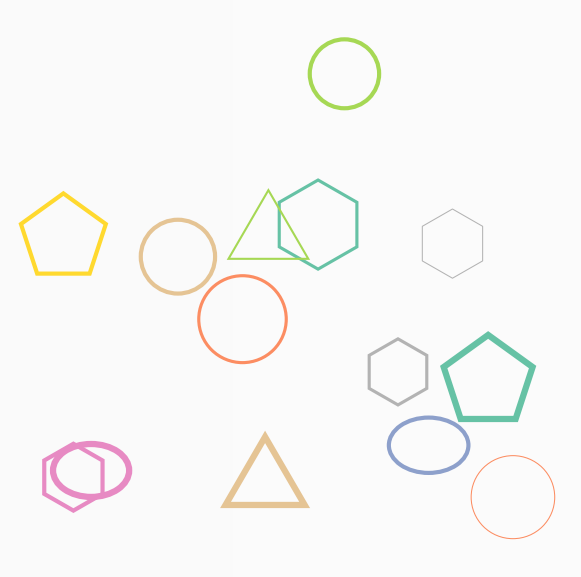[{"shape": "hexagon", "thickness": 1.5, "radius": 0.39, "center": [0.547, 0.61]}, {"shape": "pentagon", "thickness": 3, "radius": 0.4, "center": [0.84, 0.339]}, {"shape": "circle", "thickness": 1.5, "radius": 0.38, "center": [0.417, 0.446]}, {"shape": "circle", "thickness": 0.5, "radius": 0.36, "center": [0.882, 0.138]}, {"shape": "oval", "thickness": 2, "radius": 0.34, "center": [0.737, 0.228]}, {"shape": "hexagon", "thickness": 2, "radius": 0.29, "center": [0.126, 0.173]}, {"shape": "oval", "thickness": 3, "radius": 0.33, "center": [0.157, 0.184]}, {"shape": "circle", "thickness": 2, "radius": 0.3, "center": [0.593, 0.871]}, {"shape": "triangle", "thickness": 1, "radius": 0.4, "center": [0.462, 0.591]}, {"shape": "pentagon", "thickness": 2, "radius": 0.38, "center": [0.109, 0.587]}, {"shape": "triangle", "thickness": 3, "radius": 0.39, "center": [0.456, 0.164]}, {"shape": "circle", "thickness": 2, "radius": 0.32, "center": [0.306, 0.555]}, {"shape": "hexagon", "thickness": 1.5, "radius": 0.29, "center": [0.685, 0.355]}, {"shape": "hexagon", "thickness": 0.5, "radius": 0.3, "center": [0.778, 0.577]}]